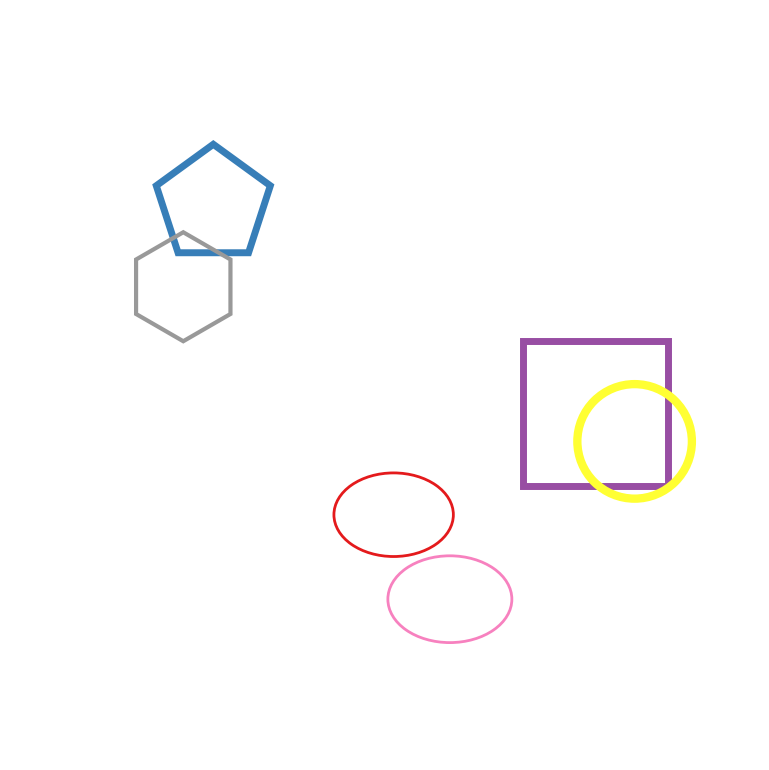[{"shape": "oval", "thickness": 1, "radius": 0.39, "center": [0.511, 0.332]}, {"shape": "pentagon", "thickness": 2.5, "radius": 0.39, "center": [0.277, 0.735]}, {"shape": "square", "thickness": 2.5, "radius": 0.47, "center": [0.773, 0.463]}, {"shape": "circle", "thickness": 3, "radius": 0.37, "center": [0.824, 0.427]}, {"shape": "oval", "thickness": 1, "radius": 0.4, "center": [0.584, 0.222]}, {"shape": "hexagon", "thickness": 1.5, "radius": 0.35, "center": [0.238, 0.628]}]